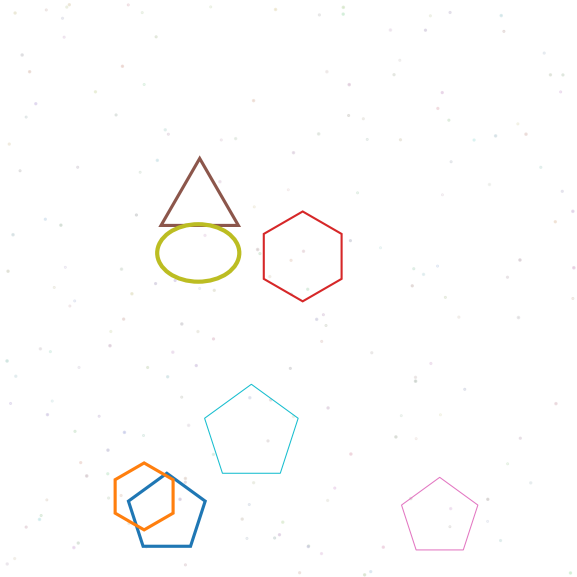[{"shape": "pentagon", "thickness": 1.5, "radius": 0.35, "center": [0.289, 0.11]}, {"shape": "hexagon", "thickness": 1.5, "radius": 0.29, "center": [0.25, 0.14]}, {"shape": "hexagon", "thickness": 1, "radius": 0.39, "center": [0.524, 0.555]}, {"shape": "triangle", "thickness": 1.5, "radius": 0.39, "center": [0.346, 0.647]}, {"shape": "pentagon", "thickness": 0.5, "radius": 0.35, "center": [0.761, 0.103]}, {"shape": "oval", "thickness": 2, "radius": 0.36, "center": [0.343, 0.561]}, {"shape": "pentagon", "thickness": 0.5, "radius": 0.43, "center": [0.435, 0.249]}]